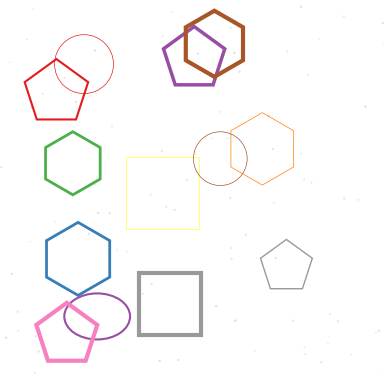[{"shape": "pentagon", "thickness": 1.5, "radius": 0.43, "center": [0.147, 0.76]}, {"shape": "circle", "thickness": 0.5, "radius": 0.38, "center": [0.218, 0.833]}, {"shape": "hexagon", "thickness": 2, "radius": 0.47, "center": [0.203, 0.328]}, {"shape": "hexagon", "thickness": 2, "radius": 0.41, "center": [0.189, 0.576]}, {"shape": "oval", "thickness": 1.5, "radius": 0.43, "center": [0.252, 0.178]}, {"shape": "pentagon", "thickness": 2.5, "radius": 0.42, "center": [0.504, 0.847]}, {"shape": "hexagon", "thickness": 0.5, "radius": 0.47, "center": [0.681, 0.613]}, {"shape": "square", "thickness": 0.5, "radius": 0.47, "center": [0.422, 0.499]}, {"shape": "hexagon", "thickness": 3, "radius": 0.43, "center": [0.557, 0.886]}, {"shape": "circle", "thickness": 0.5, "radius": 0.35, "center": [0.572, 0.588]}, {"shape": "pentagon", "thickness": 3, "radius": 0.42, "center": [0.174, 0.13]}, {"shape": "pentagon", "thickness": 1, "radius": 0.35, "center": [0.744, 0.307]}, {"shape": "square", "thickness": 3, "radius": 0.4, "center": [0.442, 0.21]}]